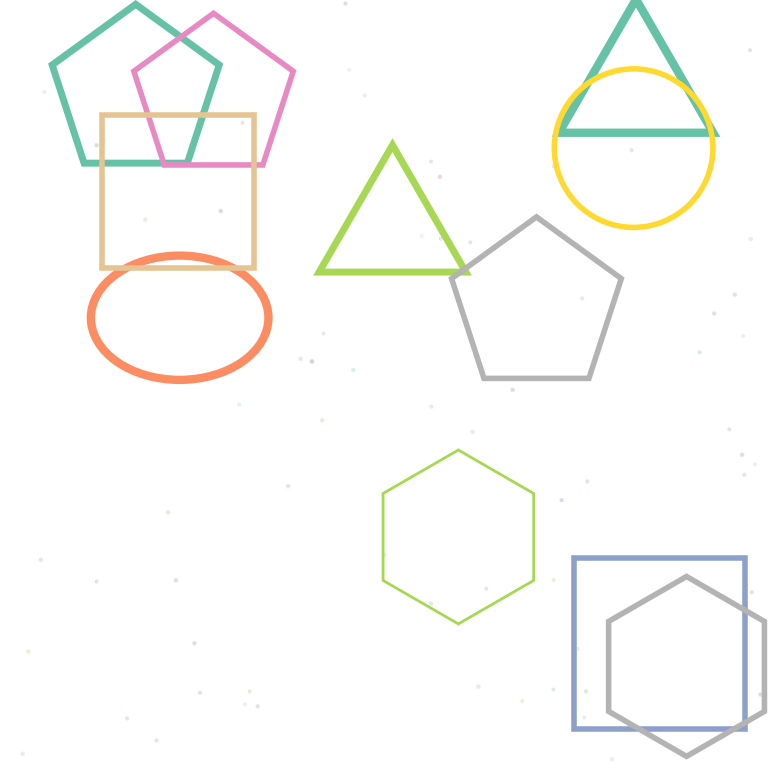[{"shape": "pentagon", "thickness": 2.5, "radius": 0.57, "center": [0.176, 0.88]}, {"shape": "triangle", "thickness": 3, "radius": 0.58, "center": [0.826, 0.885]}, {"shape": "oval", "thickness": 3, "radius": 0.58, "center": [0.233, 0.587]}, {"shape": "square", "thickness": 2, "radius": 0.56, "center": [0.856, 0.165]}, {"shape": "pentagon", "thickness": 2, "radius": 0.54, "center": [0.277, 0.874]}, {"shape": "hexagon", "thickness": 1, "radius": 0.56, "center": [0.595, 0.303]}, {"shape": "triangle", "thickness": 2.5, "radius": 0.55, "center": [0.51, 0.702]}, {"shape": "circle", "thickness": 2, "radius": 0.51, "center": [0.823, 0.808]}, {"shape": "square", "thickness": 2, "radius": 0.49, "center": [0.231, 0.751]}, {"shape": "hexagon", "thickness": 2, "radius": 0.58, "center": [0.892, 0.135]}, {"shape": "pentagon", "thickness": 2, "radius": 0.58, "center": [0.697, 0.602]}]